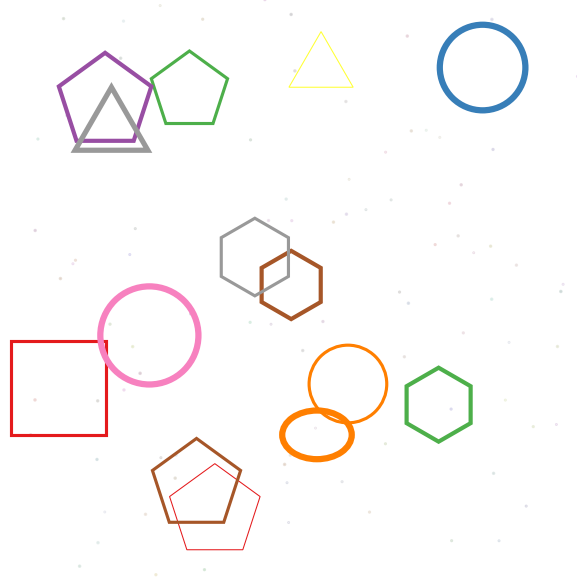[{"shape": "pentagon", "thickness": 0.5, "radius": 0.41, "center": [0.372, 0.114]}, {"shape": "square", "thickness": 1.5, "radius": 0.41, "center": [0.101, 0.327]}, {"shape": "circle", "thickness": 3, "radius": 0.37, "center": [0.836, 0.882]}, {"shape": "hexagon", "thickness": 2, "radius": 0.32, "center": [0.76, 0.298]}, {"shape": "pentagon", "thickness": 1.5, "radius": 0.35, "center": [0.328, 0.841]}, {"shape": "pentagon", "thickness": 2, "radius": 0.42, "center": [0.182, 0.823]}, {"shape": "oval", "thickness": 3, "radius": 0.3, "center": [0.549, 0.246]}, {"shape": "circle", "thickness": 1.5, "radius": 0.34, "center": [0.602, 0.334]}, {"shape": "triangle", "thickness": 0.5, "radius": 0.32, "center": [0.556, 0.88]}, {"shape": "hexagon", "thickness": 2, "radius": 0.3, "center": [0.504, 0.506]}, {"shape": "pentagon", "thickness": 1.5, "radius": 0.4, "center": [0.34, 0.16]}, {"shape": "circle", "thickness": 3, "radius": 0.42, "center": [0.259, 0.418]}, {"shape": "hexagon", "thickness": 1.5, "radius": 0.34, "center": [0.441, 0.554]}, {"shape": "triangle", "thickness": 2.5, "radius": 0.36, "center": [0.193, 0.775]}]